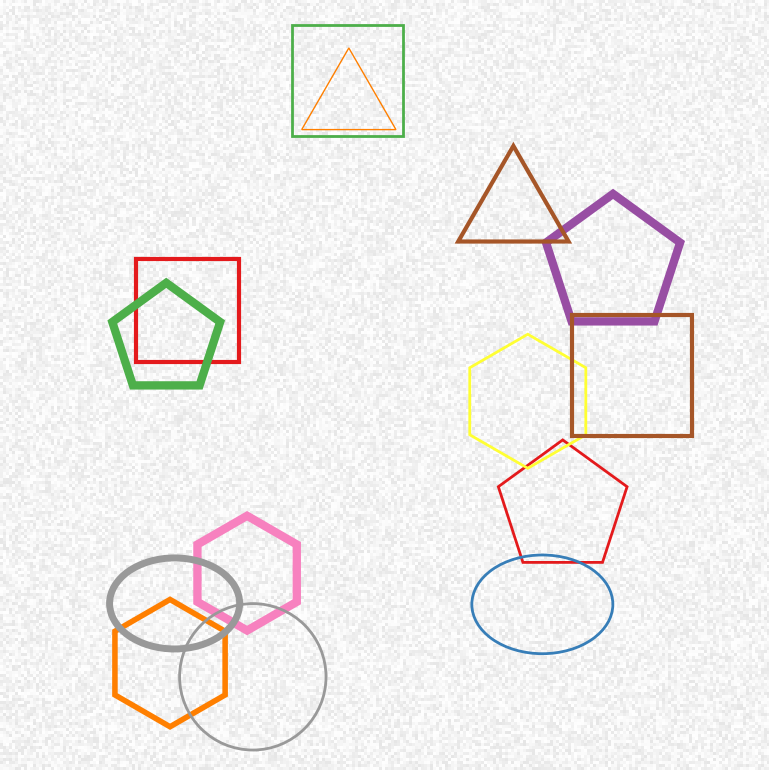[{"shape": "pentagon", "thickness": 1, "radius": 0.44, "center": [0.731, 0.341]}, {"shape": "square", "thickness": 1.5, "radius": 0.33, "center": [0.244, 0.596]}, {"shape": "oval", "thickness": 1, "radius": 0.46, "center": [0.704, 0.215]}, {"shape": "square", "thickness": 1, "radius": 0.36, "center": [0.452, 0.896]}, {"shape": "pentagon", "thickness": 3, "radius": 0.37, "center": [0.216, 0.559]}, {"shape": "pentagon", "thickness": 3, "radius": 0.46, "center": [0.796, 0.657]}, {"shape": "triangle", "thickness": 0.5, "radius": 0.35, "center": [0.453, 0.867]}, {"shape": "hexagon", "thickness": 2, "radius": 0.41, "center": [0.221, 0.139]}, {"shape": "hexagon", "thickness": 1, "radius": 0.44, "center": [0.685, 0.479]}, {"shape": "square", "thickness": 1.5, "radius": 0.39, "center": [0.821, 0.512]}, {"shape": "triangle", "thickness": 1.5, "radius": 0.41, "center": [0.667, 0.728]}, {"shape": "hexagon", "thickness": 3, "radius": 0.37, "center": [0.321, 0.256]}, {"shape": "circle", "thickness": 1, "radius": 0.48, "center": [0.328, 0.121]}, {"shape": "oval", "thickness": 2.5, "radius": 0.42, "center": [0.227, 0.216]}]